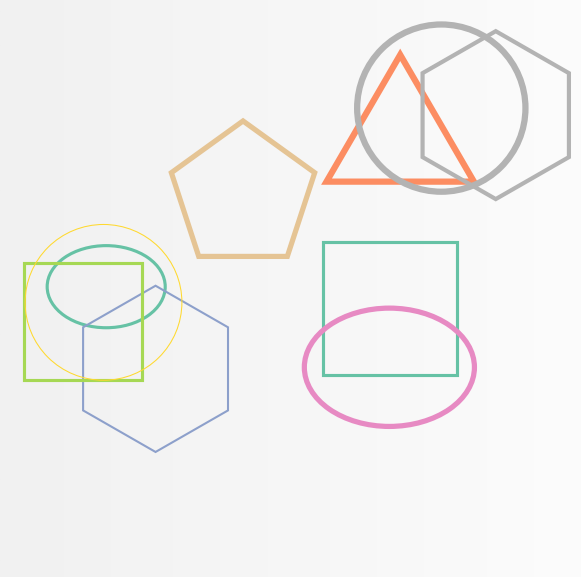[{"shape": "oval", "thickness": 1.5, "radius": 0.51, "center": [0.183, 0.503]}, {"shape": "square", "thickness": 1.5, "radius": 0.58, "center": [0.671, 0.465]}, {"shape": "triangle", "thickness": 3, "radius": 0.73, "center": [0.689, 0.758]}, {"shape": "hexagon", "thickness": 1, "radius": 0.72, "center": [0.268, 0.36]}, {"shape": "oval", "thickness": 2.5, "radius": 0.73, "center": [0.67, 0.363]}, {"shape": "square", "thickness": 1.5, "radius": 0.5, "center": [0.143, 0.443]}, {"shape": "circle", "thickness": 0.5, "radius": 0.67, "center": [0.178, 0.476]}, {"shape": "pentagon", "thickness": 2.5, "radius": 0.65, "center": [0.418, 0.66]}, {"shape": "hexagon", "thickness": 2, "radius": 0.73, "center": [0.853, 0.8]}, {"shape": "circle", "thickness": 3, "radius": 0.72, "center": [0.759, 0.812]}]